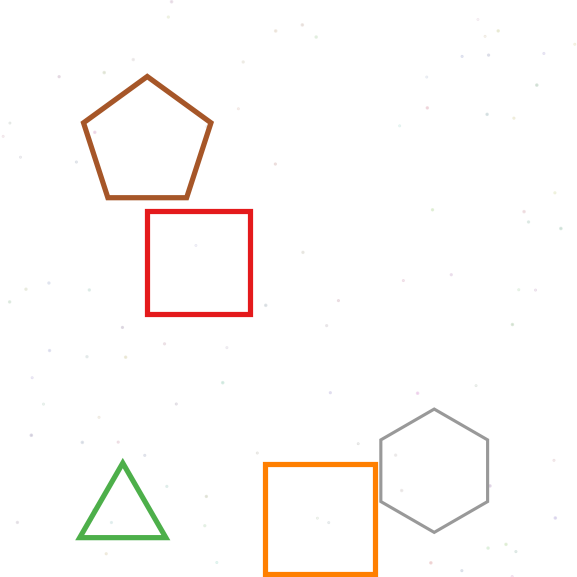[{"shape": "square", "thickness": 2.5, "radius": 0.45, "center": [0.343, 0.545]}, {"shape": "triangle", "thickness": 2.5, "radius": 0.43, "center": [0.213, 0.111]}, {"shape": "square", "thickness": 2.5, "radius": 0.48, "center": [0.554, 0.101]}, {"shape": "pentagon", "thickness": 2.5, "radius": 0.58, "center": [0.255, 0.751]}, {"shape": "hexagon", "thickness": 1.5, "radius": 0.53, "center": [0.752, 0.184]}]